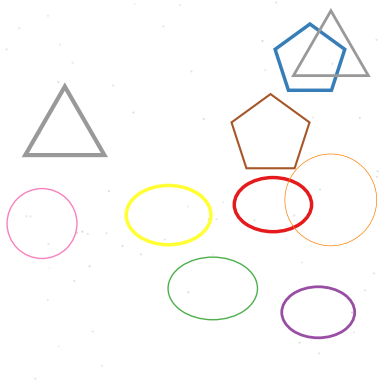[{"shape": "oval", "thickness": 2.5, "radius": 0.5, "center": [0.709, 0.469]}, {"shape": "pentagon", "thickness": 2.5, "radius": 0.48, "center": [0.805, 0.842]}, {"shape": "oval", "thickness": 1, "radius": 0.58, "center": [0.553, 0.251]}, {"shape": "oval", "thickness": 2, "radius": 0.47, "center": [0.827, 0.189]}, {"shape": "circle", "thickness": 0.5, "radius": 0.6, "center": [0.859, 0.481]}, {"shape": "oval", "thickness": 2.5, "radius": 0.55, "center": [0.438, 0.441]}, {"shape": "pentagon", "thickness": 1.5, "radius": 0.53, "center": [0.703, 0.649]}, {"shape": "circle", "thickness": 1, "radius": 0.45, "center": [0.109, 0.419]}, {"shape": "triangle", "thickness": 3, "radius": 0.59, "center": [0.168, 0.657]}, {"shape": "triangle", "thickness": 2, "radius": 0.56, "center": [0.859, 0.86]}]